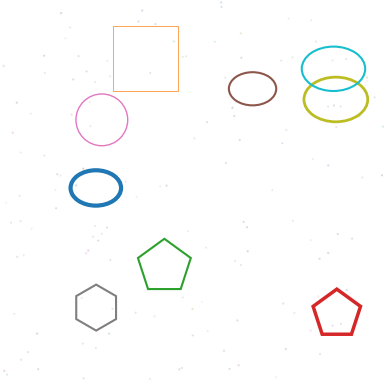[{"shape": "oval", "thickness": 3, "radius": 0.33, "center": [0.249, 0.512]}, {"shape": "square", "thickness": 0.5, "radius": 0.42, "center": [0.377, 0.849]}, {"shape": "pentagon", "thickness": 1.5, "radius": 0.36, "center": [0.427, 0.308]}, {"shape": "pentagon", "thickness": 2.5, "radius": 0.32, "center": [0.875, 0.184]}, {"shape": "oval", "thickness": 1.5, "radius": 0.31, "center": [0.656, 0.769]}, {"shape": "circle", "thickness": 1, "radius": 0.34, "center": [0.265, 0.689]}, {"shape": "hexagon", "thickness": 1.5, "radius": 0.3, "center": [0.25, 0.201]}, {"shape": "oval", "thickness": 2, "radius": 0.41, "center": [0.872, 0.742]}, {"shape": "oval", "thickness": 1.5, "radius": 0.41, "center": [0.866, 0.821]}]